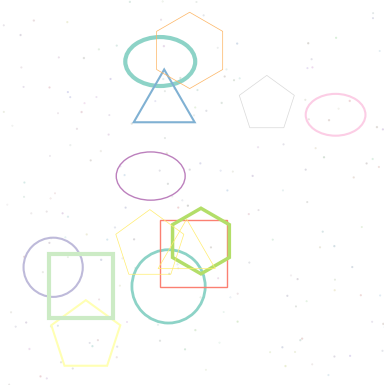[{"shape": "circle", "thickness": 2, "radius": 0.48, "center": [0.438, 0.256]}, {"shape": "oval", "thickness": 3, "radius": 0.45, "center": [0.416, 0.84]}, {"shape": "pentagon", "thickness": 1.5, "radius": 0.47, "center": [0.223, 0.126]}, {"shape": "circle", "thickness": 1.5, "radius": 0.38, "center": [0.138, 0.306]}, {"shape": "square", "thickness": 1, "radius": 0.43, "center": [0.503, 0.342]}, {"shape": "triangle", "thickness": 1.5, "radius": 0.46, "center": [0.426, 0.728]}, {"shape": "hexagon", "thickness": 0.5, "radius": 0.5, "center": [0.493, 0.869]}, {"shape": "hexagon", "thickness": 2.5, "radius": 0.43, "center": [0.522, 0.374]}, {"shape": "oval", "thickness": 1.5, "radius": 0.39, "center": [0.872, 0.702]}, {"shape": "pentagon", "thickness": 0.5, "radius": 0.38, "center": [0.693, 0.729]}, {"shape": "oval", "thickness": 1, "radius": 0.45, "center": [0.391, 0.543]}, {"shape": "square", "thickness": 3, "radius": 0.42, "center": [0.211, 0.257]}, {"shape": "pentagon", "thickness": 0.5, "radius": 0.46, "center": [0.389, 0.363]}, {"shape": "triangle", "thickness": 0.5, "radius": 0.43, "center": [0.485, 0.345]}]